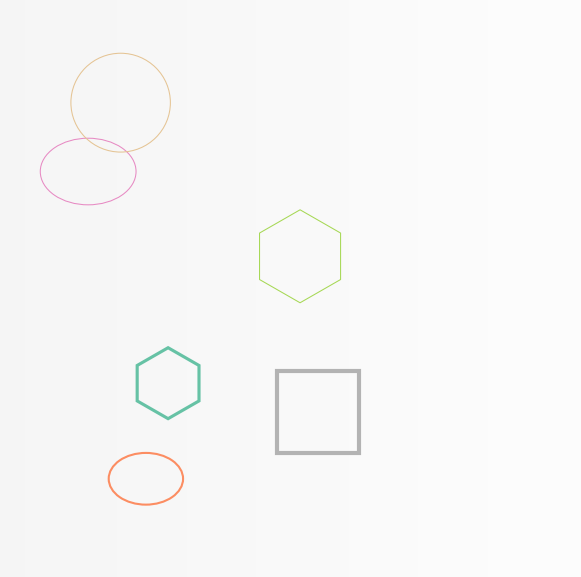[{"shape": "hexagon", "thickness": 1.5, "radius": 0.31, "center": [0.289, 0.336]}, {"shape": "oval", "thickness": 1, "radius": 0.32, "center": [0.251, 0.17]}, {"shape": "oval", "thickness": 0.5, "radius": 0.41, "center": [0.152, 0.702]}, {"shape": "hexagon", "thickness": 0.5, "radius": 0.4, "center": [0.516, 0.555]}, {"shape": "circle", "thickness": 0.5, "radius": 0.43, "center": [0.208, 0.821]}, {"shape": "square", "thickness": 2, "radius": 0.35, "center": [0.547, 0.286]}]